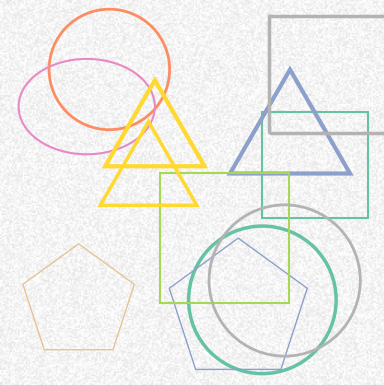[{"shape": "circle", "thickness": 2.5, "radius": 0.96, "center": [0.682, 0.221]}, {"shape": "square", "thickness": 1.5, "radius": 0.69, "center": [0.818, 0.571]}, {"shape": "circle", "thickness": 2, "radius": 0.78, "center": [0.284, 0.82]}, {"shape": "pentagon", "thickness": 1, "radius": 0.94, "center": [0.619, 0.193]}, {"shape": "triangle", "thickness": 3, "radius": 0.9, "center": [0.753, 0.639]}, {"shape": "oval", "thickness": 1.5, "radius": 0.88, "center": [0.225, 0.723]}, {"shape": "square", "thickness": 1.5, "radius": 0.84, "center": [0.583, 0.382]}, {"shape": "triangle", "thickness": 3, "radius": 0.74, "center": [0.402, 0.643]}, {"shape": "triangle", "thickness": 2.5, "radius": 0.72, "center": [0.386, 0.539]}, {"shape": "pentagon", "thickness": 1, "radius": 0.76, "center": [0.204, 0.215]}, {"shape": "square", "thickness": 2.5, "radius": 0.76, "center": [0.851, 0.807]}, {"shape": "circle", "thickness": 2, "radius": 0.98, "center": [0.739, 0.271]}]